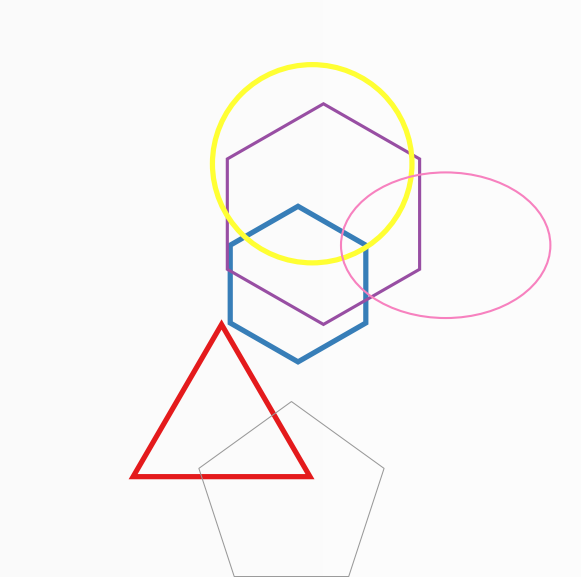[{"shape": "triangle", "thickness": 2.5, "radius": 0.88, "center": [0.381, 0.262]}, {"shape": "hexagon", "thickness": 2.5, "radius": 0.67, "center": [0.513, 0.507]}, {"shape": "hexagon", "thickness": 1.5, "radius": 0.96, "center": [0.556, 0.628]}, {"shape": "circle", "thickness": 2.5, "radius": 0.86, "center": [0.537, 0.716]}, {"shape": "oval", "thickness": 1, "radius": 0.9, "center": [0.767, 0.575]}, {"shape": "pentagon", "thickness": 0.5, "radius": 0.84, "center": [0.501, 0.136]}]